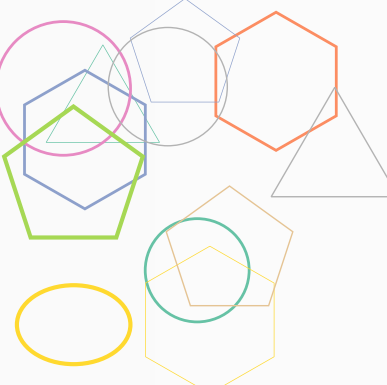[{"shape": "circle", "thickness": 2, "radius": 0.67, "center": [0.509, 0.298]}, {"shape": "triangle", "thickness": 0.5, "radius": 0.84, "center": [0.265, 0.715]}, {"shape": "hexagon", "thickness": 2, "radius": 0.9, "center": [0.712, 0.789]}, {"shape": "hexagon", "thickness": 2, "radius": 0.9, "center": [0.219, 0.637]}, {"shape": "pentagon", "thickness": 0.5, "radius": 0.74, "center": [0.477, 0.855]}, {"shape": "circle", "thickness": 2, "radius": 0.87, "center": [0.163, 0.77]}, {"shape": "pentagon", "thickness": 3, "radius": 0.94, "center": [0.19, 0.535]}, {"shape": "hexagon", "thickness": 0.5, "radius": 0.96, "center": [0.542, 0.169]}, {"shape": "oval", "thickness": 3, "radius": 0.73, "center": [0.19, 0.157]}, {"shape": "pentagon", "thickness": 1, "radius": 0.86, "center": [0.592, 0.345]}, {"shape": "circle", "thickness": 1, "radius": 0.77, "center": [0.433, 0.775]}, {"shape": "triangle", "thickness": 1, "radius": 0.95, "center": [0.864, 0.584]}]